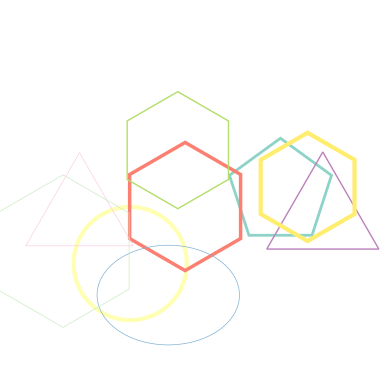[{"shape": "pentagon", "thickness": 2, "radius": 0.7, "center": [0.728, 0.502]}, {"shape": "circle", "thickness": 3, "radius": 0.73, "center": [0.338, 0.316]}, {"shape": "hexagon", "thickness": 2.5, "radius": 0.83, "center": [0.481, 0.464]}, {"shape": "oval", "thickness": 0.5, "radius": 0.92, "center": [0.437, 0.234]}, {"shape": "hexagon", "thickness": 1, "radius": 0.76, "center": [0.462, 0.61]}, {"shape": "triangle", "thickness": 0.5, "radius": 0.81, "center": [0.206, 0.442]}, {"shape": "triangle", "thickness": 1, "radius": 0.84, "center": [0.838, 0.437]}, {"shape": "hexagon", "thickness": 0.5, "radius": 0.99, "center": [0.164, 0.348]}, {"shape": "hexagon", "thickness": 3, "radius": 0.7, "center": [0.799, 0.515]}]